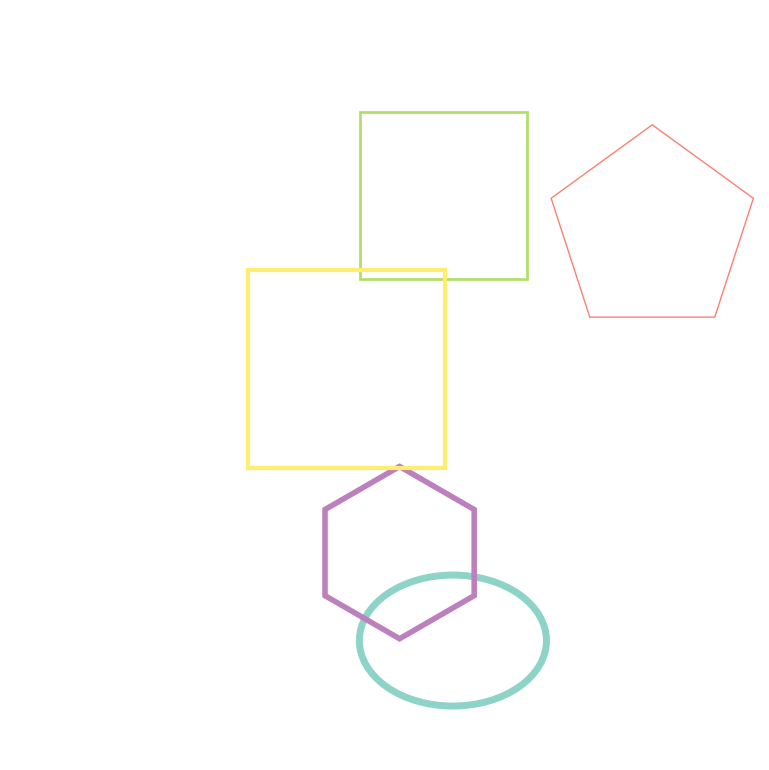[{"shape": "oval", "thickness": 2.5, "radius": 0.61, "center": [0.588, 0.168]}, {"shape": "pentagon", "thickness": 0.5, "radius": 0.69, "center": [0.847, 0.7]}, {"shape": "square", "thickness": 1, "radius": 0.54, "center": [0.576, 0.746]}, {"shape": "hexagon", "thickness": 2, "radius": 0.56, "center": [0.519, 0.282]}, {"shape": "square", "thickness": 1.5, "radius": 0.64, "center": [0.45, 0.521]}]